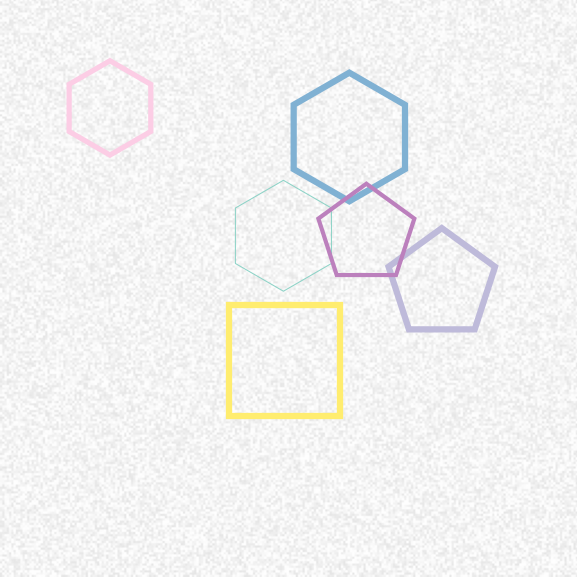[{"shape": "hexagon", "thickness": 0.5, "radius": 0.48, "center": [0.491, 0.591]}, {"shape": "pentagon", "thickness": 3, "radius": 0.48, "center": [0.765, 0.507]}, {"shape": "hexagon", "thickness": 3, "radius": 0.56, "center": [0.605, 0.762]}, {"shape": "hexagon", "thickness": 2.5, "radius": 0.41, "center": [0.19, 0.812]}, {"shape": "pentagon", "thickness": 2, "radius": 0.44, "center": [0.634, 0.594]}, {"shape": "square", "thickness": 3, "radius": 0.48, "center": [0.493, 0.374]}]